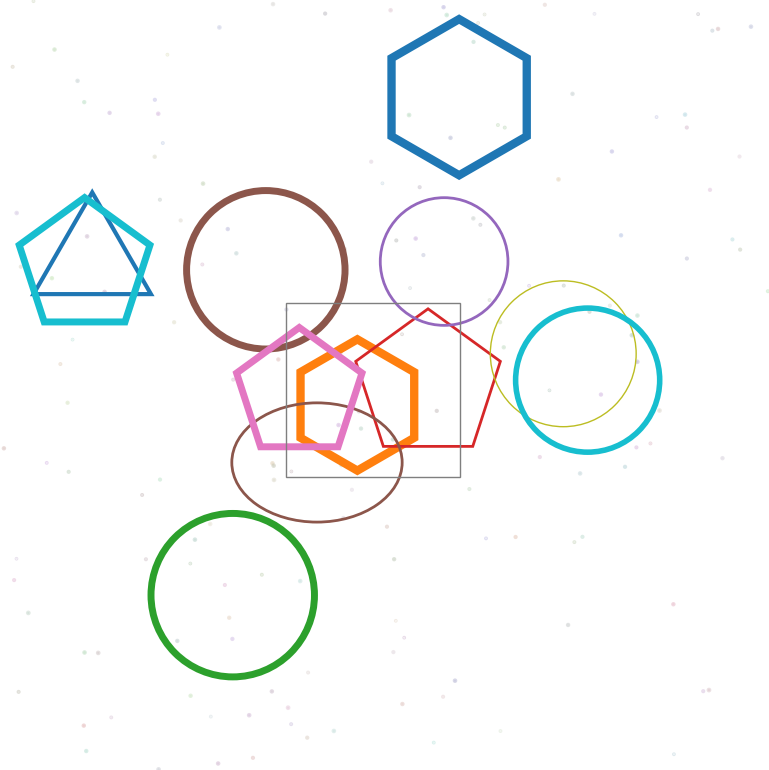[{"shape": "triangle", "thickness": 1.5, "radius": 0.44, "center": [0.12, 0.662]}, {"shape": "hexagon", "thickness": 3, "radius": 0.51, "center": [0.596, 0.874]}, {"shape": "hexagon", "thickness": 3, "radius": 0.43, "center": [0.464, 0.474]}, {"shape": "circle", "thickness": 2.5, "radius": 0.53, "center": [0.302, 0.227]}, {"shape": "pentagon", "thickness": 1, "radius": 0.49, "center": [0.556, 0.5]}, {"shape": "circle", "thickness": 1, "radius": 0.41, "center": [0.577, 0.66]}, {"shape": "oval", "thickness": 1, "radius": 0.55, "center": [0.412, 0.399]}, {"shape": "circle", "thickness": 2.5, "radius": 0.51, "center": [0.345, 0.65]}, {"shape": "pentagon", "thickness": 2.5, "radius": 0.43, "center": [0.389, 0.489]}, {"shape": "square", "thickness": 0.5, "radius": 0.57, "center": [0.484, 0.494]}, {"shape": "circle", "thickness": 0.5, "radius": 0.47, "center": [0.731, 0.541]}, {"shape": "circle", "thickness": 2, "radius": 0.47, "center": [0.763, 0.506]}, {"shape": "pentagon", "thickness": 2.5, "radius": 0.45, "center": [0.11, 0.654]}]